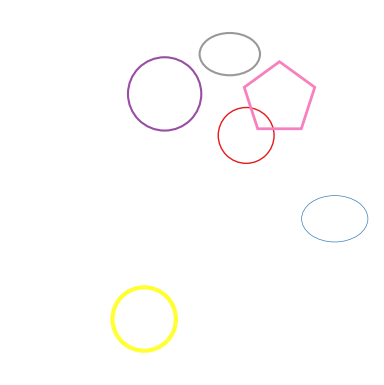[{"shape": "circle", "thickness": 1, "radius": 0.36, "center": [0.639, 0.648]}, {"shape": "oval", "thickness": 0.5, "radius": 0.43, "center": [0.869, 0.432]}, {"shape": "circle", "thickness": 1.5, "radius": 0.48, "center": [0.428, 0.756]}, {"shape": "circle", "thickness": 3, "radius": 0.41, "center": [0.374, 0.171]}, {"shape": "pentagon", "thickness": 2, "radius": 0.48, "center": [0.726, 0.743]}, {"shape": "oval", "thickness": 1.5, "radius": 0.39, "center": [0.597, 0.859]}]